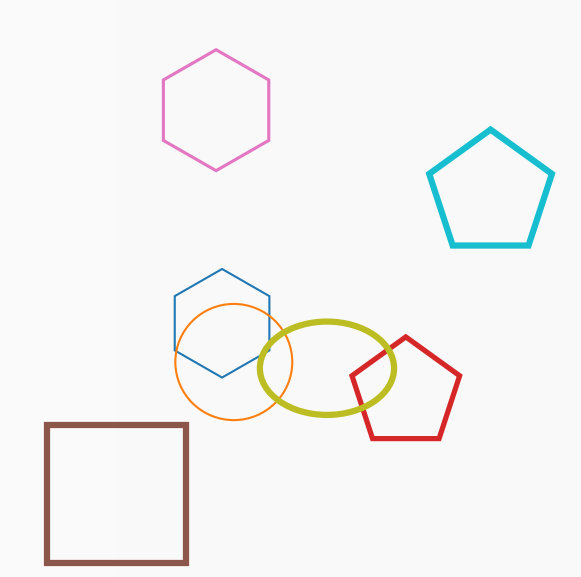[{"shape": "hexagon", "thickness": 1, "radius": 0.47, "center": [0.382, 0.439]}, {"shape": "circle", "thickness": 1, "radius": 0.5, "center": [0.402, 0.372]}, {"shape": "pentagon", "thickness": 2.5, "radius": 0.49, "center": [0.698, 0.318]}, {"shape": "square", "thickness": 3, "radius": 0.6, "center": [0.201, 0.144]}, {"shape": "hexagon", "thickness": 1.5, "radius": 0.52, "center": [0.372, 0.808]}, {"shape": "oval", "thickness": 3, "radius": 0.58, "center": [0.563, 0.361]}, {"shape": "pentagon", "thickness": 3, "radius": 0.55, "center": [0.844, 0.664]}]